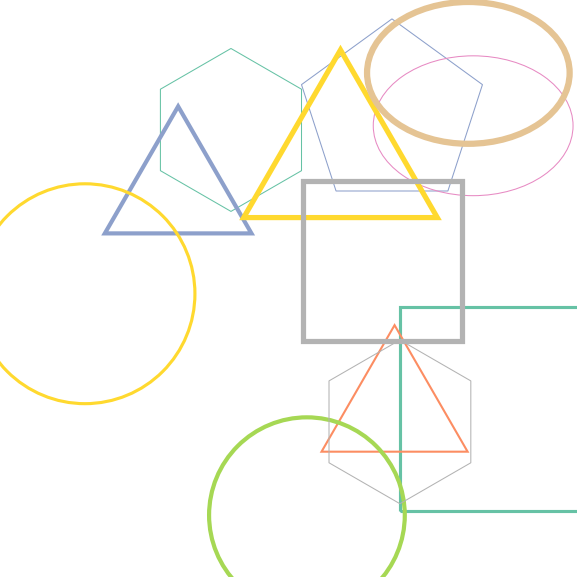[{"shape": "square", "thickness": 1.5, "radius": 0.88, "center": [0.87, 0.291]}, {"shape": "hexagon", "thickness": 0.5, "radius": 0.71, "center": [0.4, 0.774]}, {"shape": "triangle", "thickness": 1, "radius": 0.73, "center": [0.683, 0.29]}, {"shape": "triangle", "thickness": 2, "radius": 0.73, "center": [0.308, 0.668]}, {"shape": "pentagon", "thickness": 0.5, "radius": 0.82, "center": [0.679, 0.802]}, {"shape": "oval", "thickness": 0.5, "radius": 0.86, "center": [0.819, 0.781]}, {"shape": "circle", "thickness": 2, "radius": 0.85, "center": [0.531, 0.107]}, {"shape": "circle", "thickness": 1.5, "radius": 0.95, "center": [0.147, 0.491]}, {"shape": "triangle", "thickness": 2.5, "radius": 0.97, "center": [0.59, 0.719]}, {"shape": "oval", "thickness": 3, "radius": 0.88, "center": [0.811, 0.873]}, {"shape": "hexagon", "thickness": 0.5, "radius": 0.71, "center": [0.692, 0.269]}, {"shape": "square", "thickness": 2.5, "radius": 0.69, "center": [0.663, 0.547]}]